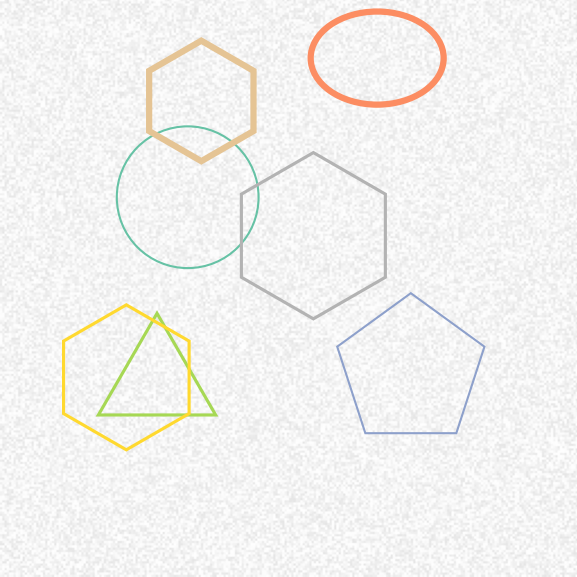[{"shape": "circle", "thickness": 1, "radius": 0.61, "center": [0.325, 0.658]}, {"shape": "oval", "thickness": 3, "radius": 0.58, "center": [0.653, 0.899]}, {"shape": "pentagon", "thickness": 1, "radius": 0.67, "center": [0.711, 0.357]}, {"shape": "triangle", "thickness": 1.5, "radius": 0.59, "center": [0.272, 0.339]}, {"shape": "hexagon", "thickness": 1.5, "radius": 0.63, "center": [0.219, 0.346]}, {"shape": "hexagon", "thickness": 3, "radius": 0.52, "center": [0.349, 0.824]}, {"shape": "hexagon", "thickness": 1.5, "radius": 0.72, "center": [0.543, 0.591]}]